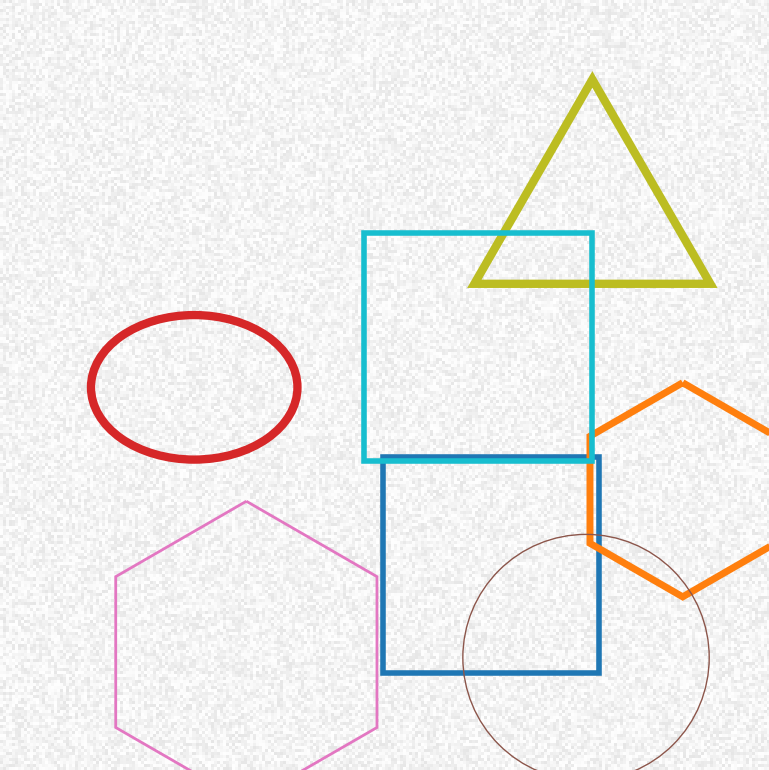[{"shape": "square", "thickness": 2, "radius": 0.7, "center": [0.638, 0.266]}, {"shape": "hexagon", "thickness": 2.5, "radius": 0.7, "center": [0.887, 0.364]}, {"shape": "oval", "thickness": 3, "radius": 0.67, "center": [0.252, 0.497]}, {"shape": "circle", "thickness": 0.5, "radius": 0.8, "center": [0.761, 0.146]}, {"shape": "hexagon", "thickness": 1, "radius": 0.98, "center": [0.32, 0.153]}, {"shape": "triangle", "thickness": 3, "radius": 0.88, "center": [0.769, 0.72]}, {"shape": "square", "thickness": 2, "radius": 0.74, "center": [0.621, 0.549]}]